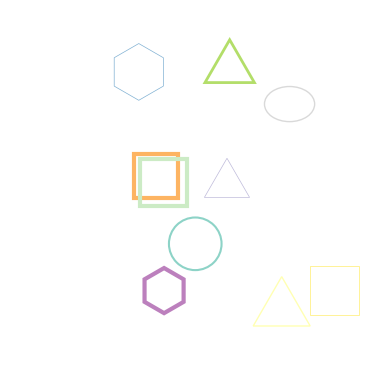[{"shape": "circle", "thickness": 1.5, "radius": 0.34, "center": [0.507, 0.367]}, {"shape": "triangle", "thickness": 1, "radius": 0.43, "center": [0.732, 0.196]}, {"shape": "triangle", "thickness": 0.5, "radius": 0.34, "center": [0.59, 0.521]}, {"shape": "hexagon", "thickness": 0.5, "radius": 0.37, "center": [0.36, 0.813]}, {"shape": "square", "thickness": 3, "radius": 0.29, "center": [0.405, 0.543]}, {"shape": "triangle", "thickness": 2, "radius": 0.37, "center": [0.597, 0.823]}, {"shape": "oval", "thickness": 1, "radius": 0.33, "center": [0.752, 0.73]}, {"shape": "hexagon", "thickness": 3, "radius": 0.29, "center": [0.426, 0.245]}, {"shape": "square", "thickness": 3, "radius": 0.3, "center": [0.424, 0.526]}, {"shape": "square", "thickness": 0.5, "radius": 0.32, "center": [0.87, 0.245]}]